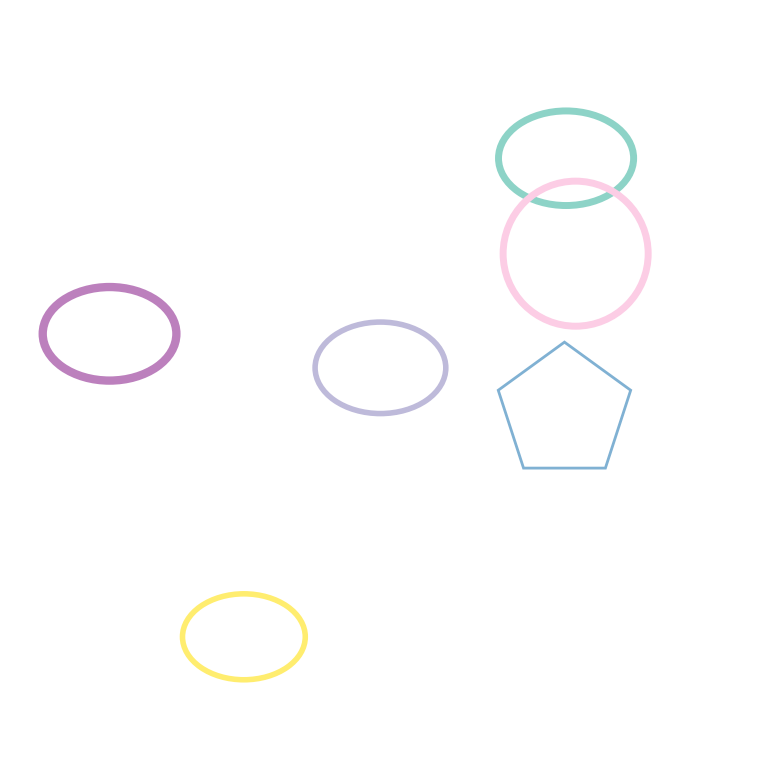[{"shape": "oval", "thickness": 2.5, "radius": 0.44, "center": [0.735, 0.795]}, {"shape": "oval", "thickness": 2, "radius": 0.42, "center": [0.494, 0.522]}, {"shape": "pentagon", "thickness": 1, "radius": 0.45, "center": [0.733, 0.465]}, {"shape": "circle", "thickness": 2.5, "radius": 0.47, "center": [0.748, 0.671]}, {"shape": "oval", "thickness": 3, "radius": 0.43, "center": [0.142, 0.566]}, {"shape": "oval", "thickness": 2, "radius": 0.4, "center": [0.317, 0.173]}]